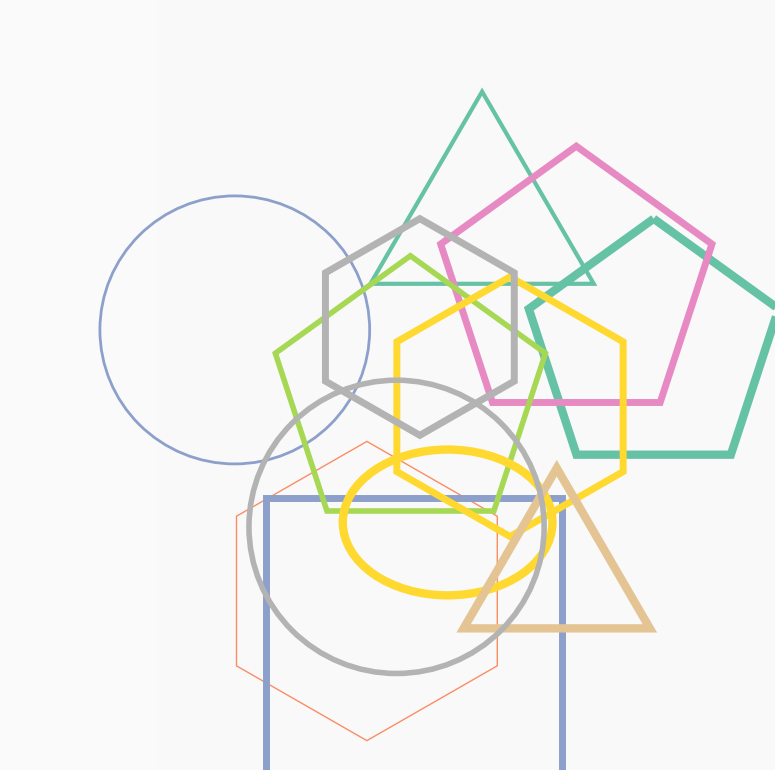[{"shape": "triangle", "thickness": 1.5, "radius": 0.83, "center": [0.622, 0.715]}, {"shape": "pentagon", "thickness": 3, "radius": 0.85, "center": [0.843, 0.547]}, {"shape": "hexagon", "thickness": 0.5, "radius": 0.97, "center": [0.473, 0.232]}, {"shape": "square", "thickness": 2.5, "radius": 0.95, "center": [0.534, 0.162]}, {"shape": "circle", "thickness": 1, "radius": 0.87, "center": [0.303, 0.572]}, {"shape": "pentagon", "thickness": 2.5, "radius": 0.92, "center": [0.744, 0.626]}, {"shape": "pentagon", "thickness": 2, "radius": 0.92, "center": [0.53, 0.485]}, {"shape": "oval", "thickness": 3, "radius": 0.68, "center": [0.578, 0.322]}, {"shape": "hexagon", "thickness": 2.5, "radius": 0.84, "center": [0.658, 0.472]}, {"shape": "triangle", "thickness": 3, "radius": 0.69, "center": [0.718, 0.253]}, {"shape": "hexagon", "thickness": 2.5, "radius": 0.7, "center": [0.542, 0.575]}, {"shape": "circle", "thickness": 2, "radius": 0.95, "center": [0.512, 0.316]}]